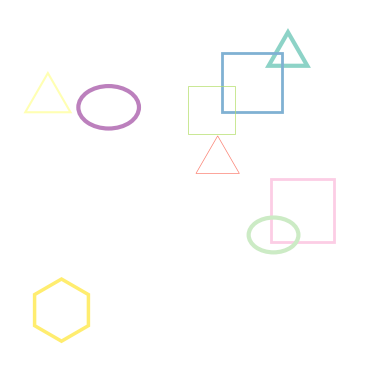[{"shape": "triangle", "thickness": 3, "radius": 0.29, "center": [0.748, 0.858]}, {"shape": "triangle", "thickness": 1.5, "radius": 0.34, "center": [0.124, 0.742]}, {"shape": "triangle", "thickness": 0.5, "radius": 0.33, "center": [0.565, 0.582]}, {"shape": "square", "thickness": 2, "radius": 0.39, "center": [0.654, 0.785]}, {"shape": "square", "thickness": 0.5, "radius": 0.31, "center": [0.55, 0.715]}, {"shape": "square", "thickness": 2, "radius": 0.41, "center": [0.786, 0.454]}, {"shape": "oval", "thickness": 3, "radius": 0.39, "center": [0.282, 0.721]}, {"shape": "oval", "thickness": 3, "radius": 0.32, "center": [0.711, 0.39]}, {"shape": "hexagon", "thickness": 2.5, "radius": 0.4, "center": [0.16, 0.195]}]